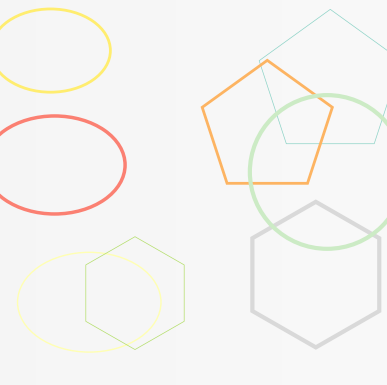[{"shape": "pentagon", "thickness": 0.5, "radius": 0.96, "center": [0.852, 0.783]}, {"shape": "oval", "thickness": 1, "radius": 0.93, "center": [0.23, 0.215]}, {"shape": "oval", "thickness": 2.5, "radius": 0.91, "center": [0.141, 0.571]}, {"shape": "pentagon", "thickness": 2, "radius": 0.88, "center": [0.69, 0.667]}, {"shape": "hexagon", "thickness": 0.5, "radius": 0.73, "center": [0.348, 0.239]}, {"shape": "hexagon", "thickness": 3, "radius": 0.95, "center": [0.815, 0.287]}, {"shape": "circle", "thickness": 3, "radius": 1.0, "center": [0.844, 0.553]}, {"shape": "oval", "thickness": 2, "radius": 0.77, "center": [0.13, 0.869]}]